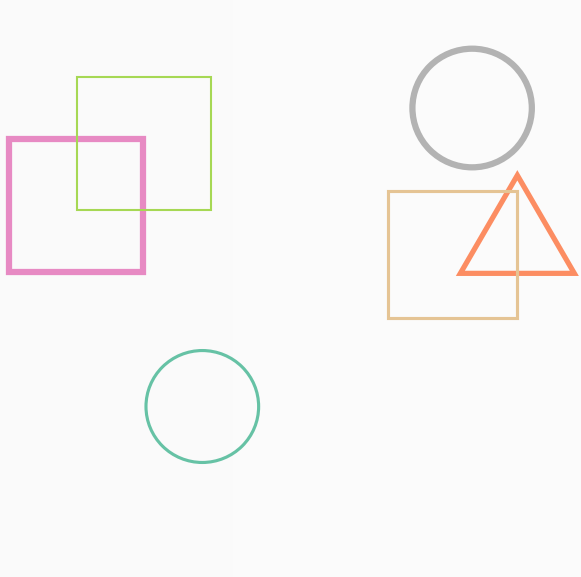[{"shape": "circle", "thickness": 1.5, "radius": 0.48, "center": [0.348, 0.295]}, {"shape": "triangle", "thickness": 2.5, "radius": 0.57, "center": [0.89, 0.582]}, {"shape": "square", "thickness": 3, "radius": 0.57, "center": [0.131, 0.643]}, {"shape": "square", "thickness": 1, "radius": 0.58, "center": [0.248, 0.751]}, {"shape": "square", "thickness": 1.5, "radius": 0.55, "center": [0.778, 0.558]}, {"shape": "circle", "thickness": 3, "radius": 0.51, "center": [0.812, 0.812]}]